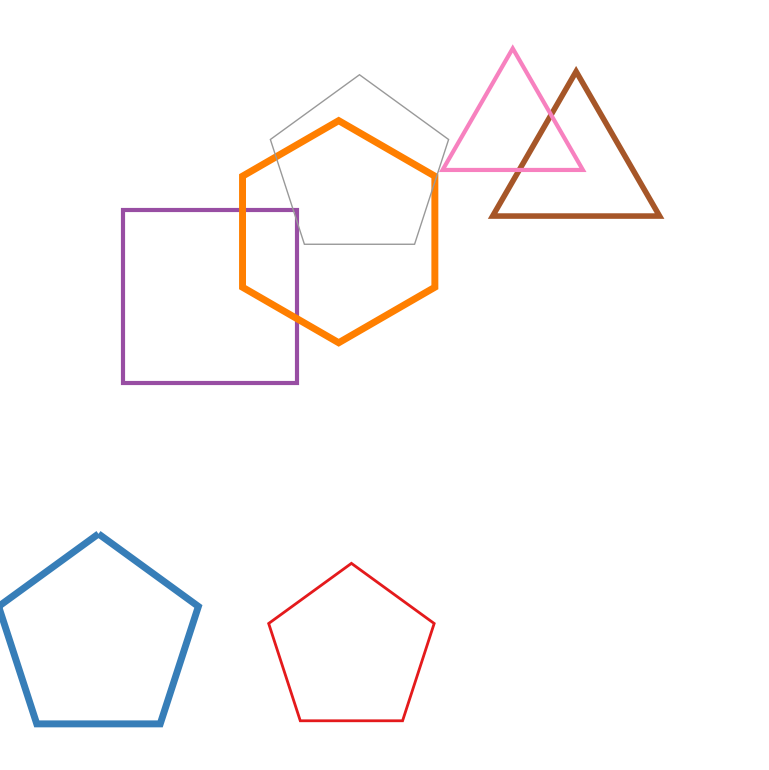[{"shape": "pentagon", "thickness": 1, "radius": 0.57, "center": [0.456, 0.155]}, {"shape": "pentagon", "thickness": 2.5, "radius": 0.68, "center": [0.128, 0.17]}, {"shape": "square", "thickness": 1.5, "radius": 0.56, "center": [0.273, 0.615]}, {"shape": "hexagon", "thickness": 2.5, "radius": 0.72, "center": [0.44, 0.699]}, {"shape": "triangle", "thickness": 2, "radius": 0.63, "center": [0.748, 0.782]}, {"shape": "triangle", "thickness": 1.5, "radius": 0.53, "center": [0.666, 0.832]}, {"shape": "pentagon", "thickness": 0.5, "radius": 0.61, "center": [0.467, 0.781]}]